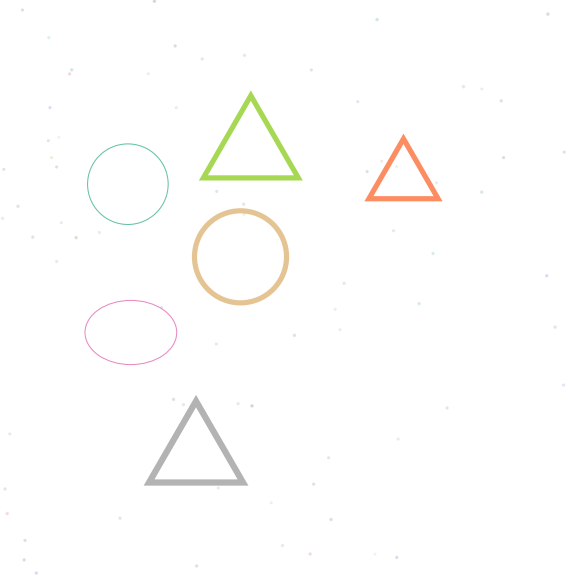[{"shape": "circle", "thickness": 0.5, "radius": 0.35, "center": [0.221, 0.68]}, {"shape": "triangle", "thickness": 2.5, "radius": 0.35, "center": [0.699, 0.69]}, {"shape": "oval", "thickness": 0.5, "radius": 0.4, "center": [0.227, 0.423]}, {"shape": "triangle", "thickness": 2.5, "radius": 0.47, "center": [0.434, 0.739]}, {"shape": "circle", "thickness": 2.5, "radius": 0.4, "center": [0.416, 0.554]}, {"shape": "triangle", "thickness": 3, "radius": 0.47, "center": [0.339, 0.211]}]